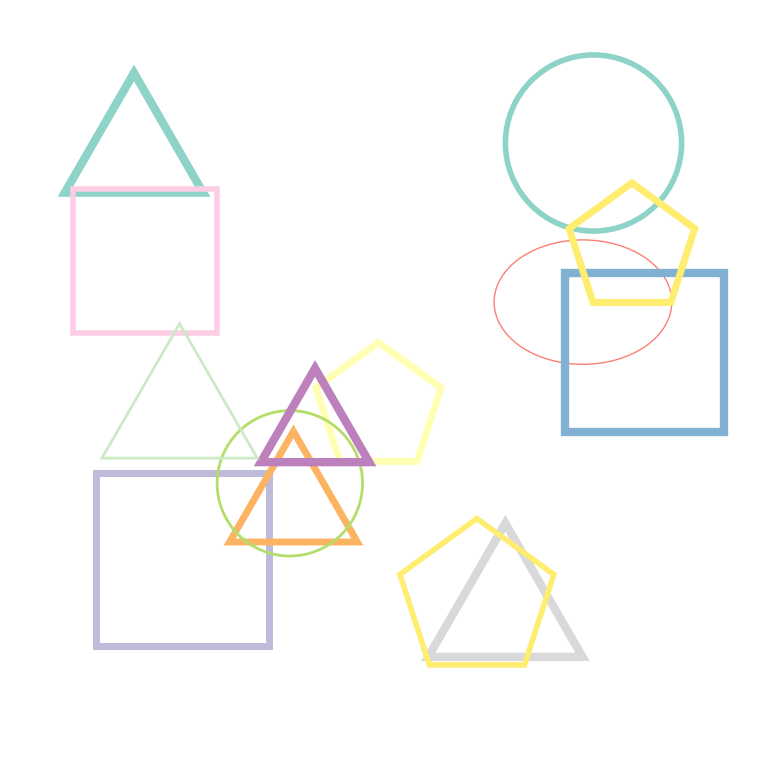[{"shape": "triangle", "thickness": 3, "radius": 0.52, "center": [0.174, 0.802]}, {"shape": "circle", "thickness": 2, "radius": 0.57, "center": [0.771, 0.814]}, {"shape": "pentagon", "thickness": 2.5, "radius": 0.43, "center": [0.491, 0.47]}, {"shape": "square", "thickness": 2.5, "radius": 0.56, "center": [0.237, 0.273]}, {"shape": "oval", "thickness": 0.5, "radius": 0.58, "center": [0.757, 0.608]}, {"shape": "square", "thickness": 3, "radius": 0.52, "center": [0.837, 0.543]}, {"shape": "triangle", "thickness": 2.5, "radius": 0.48, "center": [0.381, 0.344]}, {"shape": "circle", "thickness": 1, "radius": 0.47, "center": [0.376, 0.372]}, {"shape": "square", "thickness": 2, "radius": 0.47, "center": [0.189, 0.661]}, {"shape": "triangle", "thickness": 3, "radius": 0.58, "center": [0.656, 0.205]}, {"shape": "triangle", "thickness": 3, "radius": 0.41, "center": [0.409, 0.44]}, {"shape": "triangle", "thickness": 1, "radius": 0.58, "center": [0.233, 0.463]}, {"shape": "pentagon", "thickness": 2.5, "radius": 0.43, "center": [0.821, 0.677]}, {"shape": "pentagon", "thickness": 2, "radius": 0.53, "center": [0.619, 0.221]}]